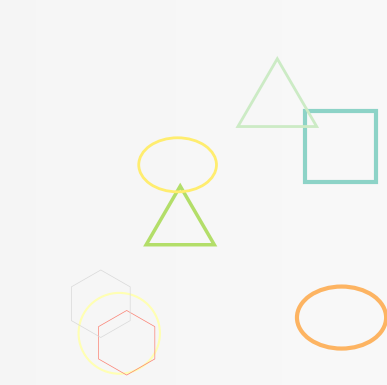[{"shape": "square", "thickness": 3, "radius": 0.46, "center": [0.879, 0.62]}, {"shape": "circle", "thickness": 1.5, "radius": 0.52, "center": [0.308, 0.134]}, {"shape": "hexagon", "thickness": 0.5, "radius": 0.42, "center": [0.327, 0.11]}, {"shape": "oval", "thickness": 3, "radius": 0.58, "center": [0.881, 0.175]}, {"shape": "triangle", "thickness": 2.5, "radius": 0.51, "center": [0.465, 0.415]}, {"shape": "hexagon", "thickness": 0.5, "radius": 0.44, "center": [0.26, 0.211]}, {"shape": "triangle", "thickness": 2, "radius": 0.59, "center": [0.716, 0.73]}, {"shape": "oval", "thickness": 2, "radius": 0.5, "center": [0.458, 0.572]}]